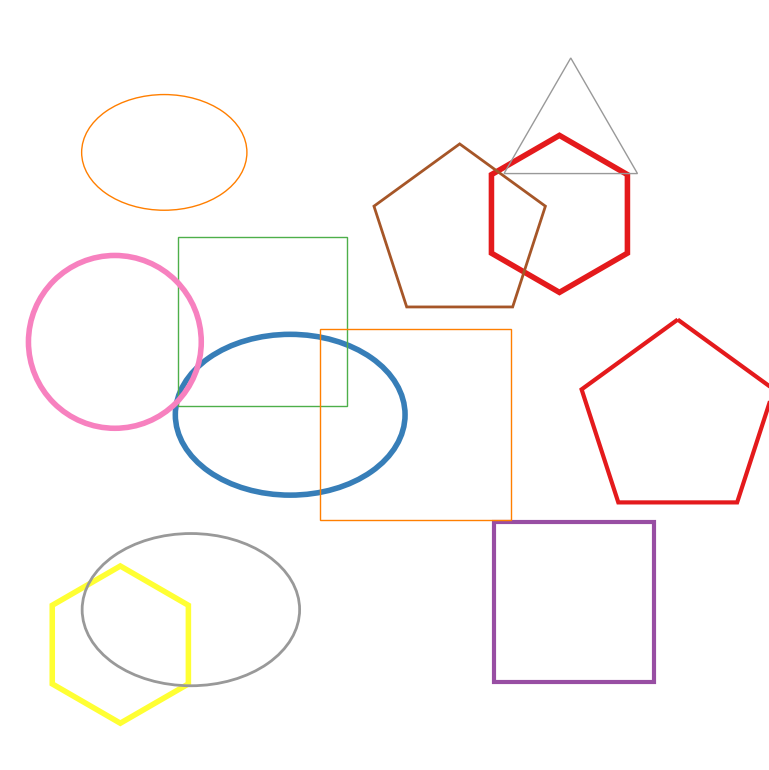[{"shape": "pentagon", "thickness": 1.5, "radius": 0.66, "center": [0.88, 0.454]}, {"shape": "hexagon", "thickness": 2, "radius": 0.51, "center": [0.727, 0.722]}, {"shape": "oval", "thickness": 2, "radius": 0.75, "center": [0.377, 0.461]}, {"shape": "square", "thickness": 0.5, "radius": 0.55, "center": [0.34, 0.582]}, {"shape": "square", "thickness": 1.5, "radius": 0.52, "center": [0.745, 0.218]}, {"shape": "square", "thickness": 0.5, "radius": 0.62, "center": [0.539, 0.449]}, {"shape": "oval", "thickness": 0.5, "radius": 0.54, "center": [0.213, 0.802]}, {"shape": "hexagon", "thickness": 2, "radius": 0.51, "center": [0.156, 0.163]}, {"shape": "pentagon", "thickness": 1, "radius": 0.59, "center": [0.597, 0.696]}, {"shape": "circle", "thickness": 2, "radius": 0.56, "center": [0.149, 0.556]}, {"shape": "oval", "thickness": 1, "radius": 0.71, "center": [0.248, 0.208]}, {"shape": "triangle", "thickness": 0.5, "radius": 0.5, "center": [0.741, 0.825]}]